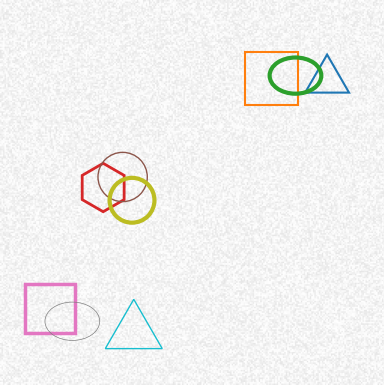[{"shape": "triangle", "thickness": 1.5, "radius": 0.33, "center": [0.85, 0.792]}, {"shape": "square", "thickness": 1.5, "radius": 0.35, "center": [0.705, 0.797]}, {"shape": "oval", "thickness": 3, "radius": 0.34, "center": [0.767, 0.804]}, {"shape": "hexagon", "thickness": 2, "radius": 0.31, "center": [0.268, 0.513]}, {"shape": "circle", "thickness": 1, "radius": 0.32, "center": [0.319, 0.54]}, {"shape": "square", "thickness": 2.5, "radius": 0.32, "center": [0.13, 0.199]}, {"shape": "oval", "thickness": 0.5, "radius": 0.36, "center": [0.188, 0.166]}, {"shape": "circle", "thickness": 3, "radius": 0.29, "center": [0.343, 0.48]}, {"shape": "triangle", "thickness": 1, "radius": 0.43, "center": [0.347, 0.137]}]